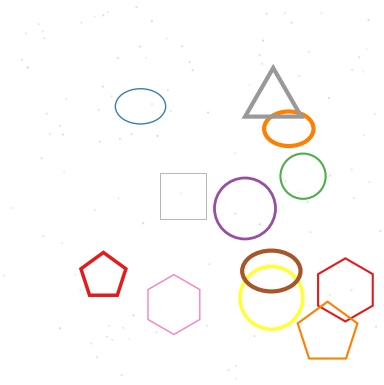[{"shape": "hexagon", "thickness": 1.5, "radius": 0.41, "center": [0.897, 0.247]}, {"shape": "pentagon", "thickness": 2.5, "radius": 0.31, "center": [0.269, 0.283]}, {"shape": "oval", "thickness": 1, "radius": 0.33, "center": [0.365, 0.724]}, {"shape": "circle", "thickness": 1.5, "radius": 0.29, "center": [0.787, 0.542]}, {"shape": "circle", "thickness": 2, "radius": 0.4, "center": [0.636, 0.459]}, {"shape": "oval", "thickness": 3, "radius": 0.32, "center": [0.75, 0.666]}, {"shape": "pentagon", "thickness": 1.5, "radius": 0.41, "center": [0.851, 0.135]}, {"shape": "circle", "thickness": 2.5, "radius": 0.41, "center": [0.705, 0.226]}, {"shape": "oval", "thickness": 3, "radius": 0.38, "center": [0.705, 0.296]}, {"shape": "hexagon", "thickness": 1, "radius": 0.39, "center": [0.452, 0.209]}, {"shape": "triangle", "thickness": 3, "radius": 0.42, "center": [0.71, 0.739]}, {"shape": "square", "thickness": 0.5, "radius": 0.3, "center": [0.476, 0.49]}]